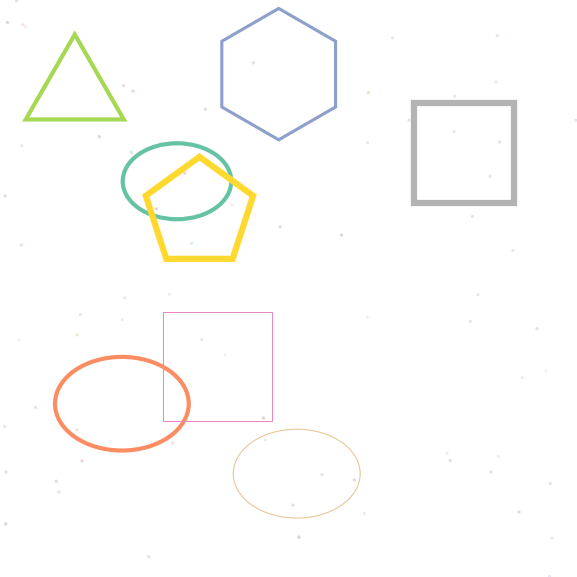[{"shape": "oval", "thickness": 2, "radius": 0.47, "center": [0.306, 0.685]}, {"shape": "oval", "thickness": 2, "radius": 0.58, "center": [0.211, 0.3]}, {"shape": "hexagon", "thickness": 1.5, "radius": 0.57, "center": [0.483, 0.871]}, {"shape": "square", "thickness": 0.5, "radius": 0.47, "center": [0.376, 0.364]}, {"shape": "triangle", "thickness": 2, "radius": 0.49, "center": [0.129, 0.841]}, {"shape": "pentagon", "thickness": 3, "radius": 0.49, "center": [0.345, 0.63]}, {"shape": "oval", "thickness": 0.5, "radius": 0.55, "center": [0.514, 0.179]}, {"shape": "square", "thickness": 3, "radius": 0.43, "center": [0.803, 0.734]}]